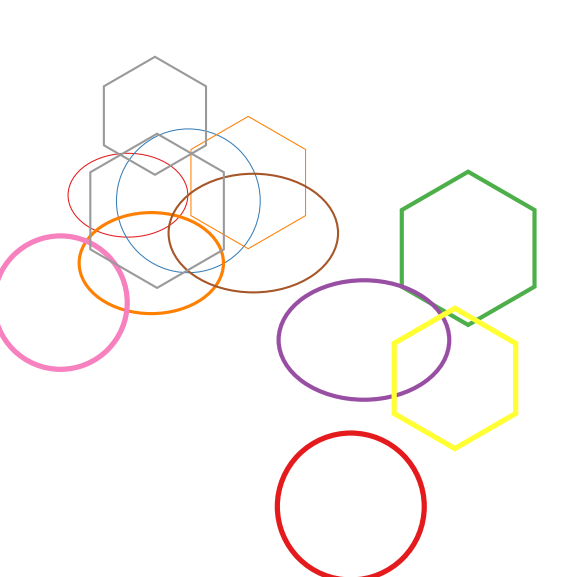[{"shape": "circle", "thickness": 2.5, "radius": 0.64, "center": [0.607, 0.122]}, {"shape": "oval", "thickness": 0.5, "radius": 0.52, "center": [0.222, 0.661]}, {"shape": "circle", "thickness": 0.5, "radius": 0.62, "center": [0.326, 0.651]}, {"shape": "hexagon", "thickness": 2, "radius": 0.66, "center": [0.811, 0.569]}, {"shape": "oval", "thickness": 2, "radius": 0.74, "center": [0.63, 0.41]}, {"shape": "hexagon", "thickness": 0.5, "radius": 0.57, "center": [0.43, 0.683]}, {"shape": "oval", "thickness": 1.5, "radius": 0.62, "center": [0.262, 0.544]}, {"shape": "hexagon", "thickness": 2.5, "radius": 0.61, "center": [0.788, 0.344]}, {"shape": "oval", "thickness": 1, "radius": 0.73, "center": [0.439, 0.596]}, {"shape": "circle", "thickness": 2.5, "radius": 0.58, "center": [0.105, 0.475]}, {"shape": "hexagon", "thickness": 1, "radius": 0.67, "center": [0.272, 0.634]}, {"shape": "hexagon", "thickness": 1, "radius": 0.51, "center": [0.268, 0.799]}]